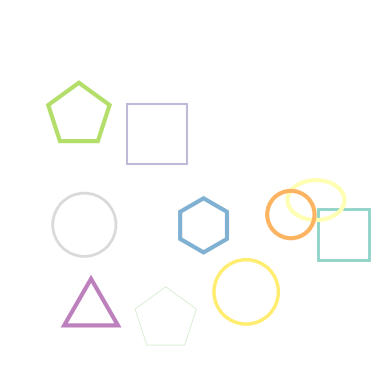[{"shape": "square", "thickness": 2, "radius": 0.33, "center": [0.893, 0.391]}, {"shape": "oval", "thickness": 3, "radius": 0.37, "center": [0.821, 0.48]}, {"shape": "square", "thickness": 1.5, "radius": 0.39, "center": [0.408, 0.653]}, {"shape": "hexagon", "thickness": 3, "radius": 0.35, "center": [0.529, 0.415]}, {"shape": "circle", "thickness": 3, "radius": 0.31, "center": [0.756, 0.443]}, {"shape": "pentagon", "thickness": 3, "radius": 0.42, "center": [0.205, 0.701]}, {"shape": "circle", "thickness": 2, "radius": 0.41, "center": [0.219, 0.416]}, {"shape": "triangle", "thickness": 3, "radius": 0.4, "center": [0.237, 0.195]}, {"shape": "pentagon", "thickness": 0.5, "radius": 0.42, "center": [0.43, 0.171]}, {"shape": "circle", "thickness": 2.5, "radius": 0.42, "center": [0.639, 0.242]}]